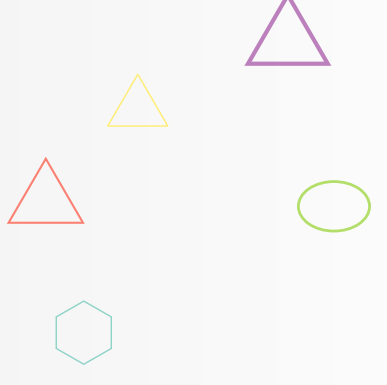[{"shape": "hexagon", "thickness": 1, "radius": 0.41, "center": [0.216, 0.136]}, {"shape": "triangle", "thickness": 1.5, "radius": 0.55, "center": [0.118, 0.477]}, {"shape": "oval", "thickness": 2, "radius": 0.46, "center": [0.862, 0.464]}, {"shape": "triangle", "thickness": 3, "radius": 0.59, "center": [0.743, 0.894]}, {"shape": "triangle", "thickness": 1, "radius": 0.45, "center": [0.356, 0.717]}]